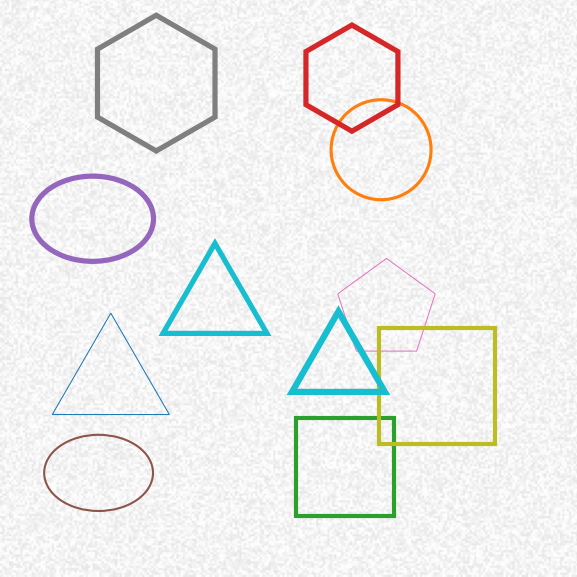[{"shape": "triangle", "thickness": 0.5, "radius": 0.59, "center": [0.192, 0.34]}, {"shape": "circle", "thickness": 1.5, "radius": 0.43, "center": [0.66, 0.74]}, {"shape": "square", "thickness": 2, "radius": 0.42, "center": [0.597, 0.191]}, {"shape": "hexagon", "thickness": 2.5, "radius": 0.46, "center": [0.609, 0.864]}, {"shape": "oval", "thickness": 2.5, "radius": 0.53, "center": [0.16, 0.62]}, {"shape": "oval", "thickness": 1, "radius": 0.47, "center": [0.171, 0.18]}, {"shape": "pentagon", "thickness": 0.5, "radius": 0.44, "center": [0.669, 0.463]}, {"shape": "hexagon", "thickness": 2.5, "radius": 0.59, "center": [0.271, 0.855]}, {"shape": "square", "thickness": 2, "radius": 0.5, "center": [0.756, 0.331]}, {"shape": "triangle", "thickness": 3, "radius": 0.46, "center": [0.586, 0.367]}, {"shape": "triangle", "thickness": 2.5, "radius": 0.52, "center": [0.372, 0.474]}]